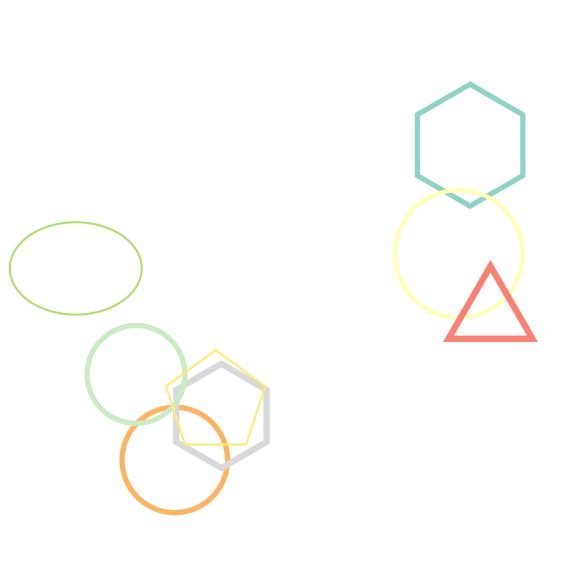[{"shape": "hexagon", "thickness": 2.5, "radius": 0.53, "center": [0.814, 0.748]}, {"shape": "circle", "thickness": 2, "radius": 0.55, "center": [0.795, 0.559]}, {"shape": "triangle", "thickness": 3, "radius": 0.42, "center": [0.849, 0.454]}, {"shape": "circle", "thickness": 2.5, "radius": 0.46, "center": [0.303, 0.203]}, {"shape": "oval", "thickness": 1, "radius": 0.57, "center": [0.131, 0.534]}, {"shape": "hexagon", "thickness": 3, "radius": 0.45, "center": [0.383, 0.279]}, {"shape": "circle", "thickness": 2.5, "radius": 0.42, "center": [0.236, 0.351]}, {"shape": "pentagon", "thickness": 1, "radius": 0.45, "center": [0.373, 0.302]}]